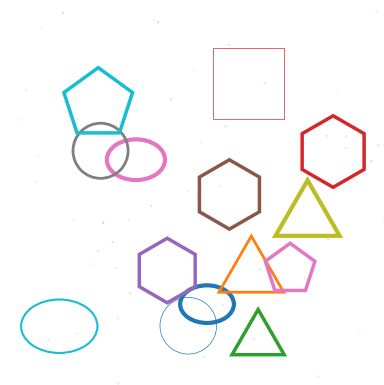[{"shape": "circle", "thickness": 0.5, "radius": 0.37, "center": [0.489, 0.154]}, {"shape": "oval", "thickness": 3, "radius": 0.35, "center": [0.538, 0.21]}, {"shape": "triangle", "thickness": 2, "radius": 0.49, "center": [0.653, 0.29]}, {"shape": "triangle", "thickness": 2.5, "radius": 0.39, "center": [0.67, 0.118]}, {"shape": "square", "thickness": 0.5, "radius": 0.46, "center": [0.645, 0.783]}, {"shape": "hexagon", "thickness": 2.5, "radius": 0.46, "center": [0.865, 0.606]}, {"shape": "hexagon", "thickness": 2.5, "radius": 0.42, "center": [0.434, 0.297]}, {"shape": "hexagon", "thickness": 2.5, "radius": 0.45, "center": [0.596, 0.495]}, {"shape": "pentagon", "thickness": 2.5, "radius": 0.34, "center": [0.754, 0.3]}, {"shape": "oval", "thickness": 3, "radius": 0.38, "center": [0.353, 0.585]}, {"shape": "circle", "thickness": 2, "radius": 0.36, "center": [0.261, 0.608]}, {"shape": "triangle", "thickness": 3, "radius": 0.48, "center": [0.799, 0.436]}, {"shape": "pentagon", "thickness": 2.5, "radius": 0.47, "center": [0.255, 0.731]}, {"shape": "oval", "thickness": 1.5, "radius": 0.5, "center": [0.154, 0.153]}]